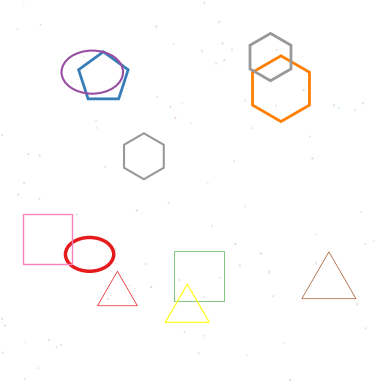[{"shape": "oval", "thickness": 2.5, "radius": 0.31, "center": [0.233, 0.339]}, {"shape": "triangle", "thickness": 0.5, "radius": 0.3, "center": [0.305, 0.236]}, {"shape": "pentagon", "thickness": 2, "radius": 0.34, "center": [0.269, 0.798]}, {"shape": "square", "thickness": 0.5, "radius": 0.33, "center": [0.517, 0.282]}, {"shape": "oval", "thickness": 1.5, "radius": 0.4, "center": [0.24, 0.813]}, {"shape": "hexagon", "thickness": 2, "radius": 0.43, "center": [0.73, 0.77]}, {"shape": "triangle", "thickness": 1, "radius": 0.33, "center": [0.487, 0.196]}, {"shape": "triangle", "thickness": 0.5, "radius": 0.41, "center": [0.854, 0.265]}, {"shape": "square", "thickness": 1, "radius": 0.32, "center": [0.123, 0.379]}, {"shape": "hexagon", "thickness": 1.5, "radius": 0.3, "center": [0.374, 0.594]}, {"shape": "hexagon", "thickness": 2, "radius": 0.31, "center": [0.703, 0.852]}]